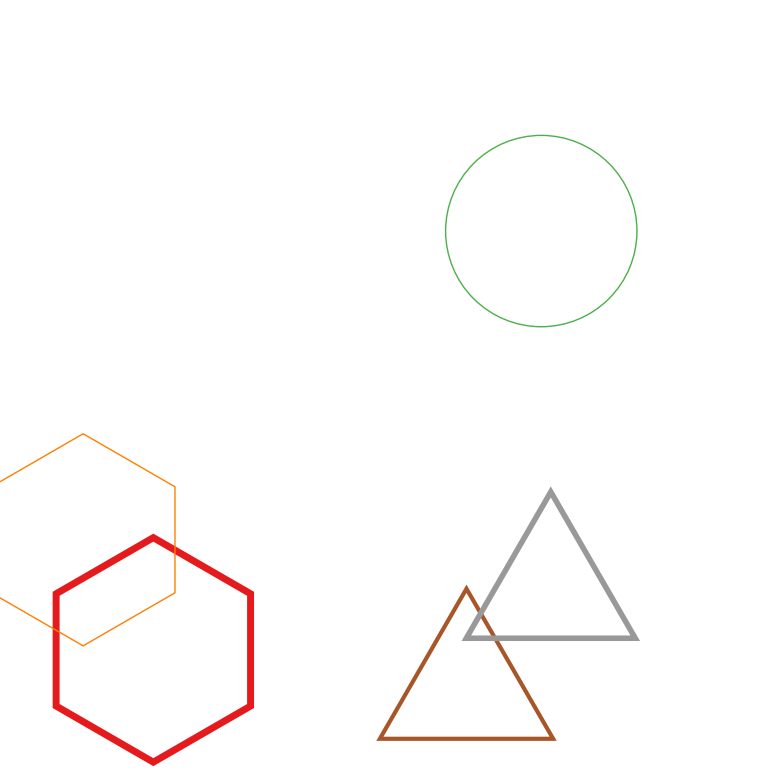[{"shape": "hexagon", "thickness": 2.5, "radius": 0.73, "center": [0.199, 0.156]}, {"shape": "circle", "thickness": 0.5, "radius": 0.62, "center": [0.703, 0.7]}, {"shape": "hexagon", "thickness": 0.5, "radius": 0.69, "center": [0.108, 0.299]}, {"shape": "triangle", "thickness": 1.5, "radius": 0.65, "center": [0.606, 0.106]}, {"shape": "triangle", "thickness": 2, "radius": 0.63, "center": [0.715, 0.234]}]